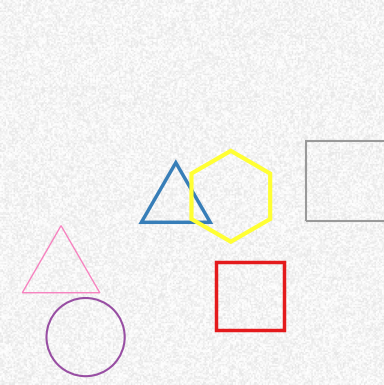[{"shape": "square", "thickness": 2.5, "radius": 0.44, "center": [0.65, 0.231]}, {"shape": "triangle", "thickness": 2.5, "radius": 0.52, "center": [0.457, 0.474]}, {"shape": "circle", "thickness": 1.5, "radius": 0.51, "center": [0.222, 0.124]}, {"shape": "hexagon", "thickness": 3, "radius": 0.59, "center": [0.6, 0.49]}, {"shape": "triangle", "thickness": 1, "radius": 0.58, "center": [0.159, 0.298]}, {"shape": "square", "thickness": 1.5, "radius": 0.52, "center": [0.898, 0.53]}]